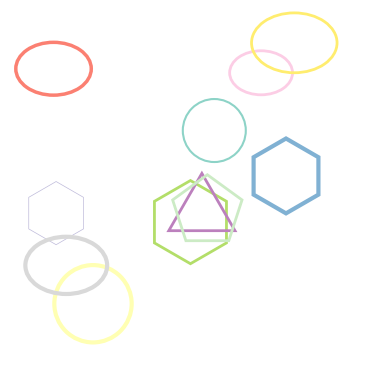[{"shape": "circle", "thickness": 1.5, "radius": 0.41, "center": [0.557, 0.661]}, {"shape": "circle", "thickness": 3, "radius": 0.5, "center": [0.242, 0.211]}, {"shape": "hexagon", "thickness": 0.5, "radius": 0.41, "center": [0.146, 0.446]}, {"shape": "oval", "thickness": 2.5, "radius": 0.49, "center": [0.139, 0.821]}, {"shape": "hexagon", "thickness": 3, "radius": 0.49, "center": [0.743, 0.543]}, {"shape": "hexagon", "thickness": 2, "radius": 0.54, "center": [0.495, 0.423]}, {"shape": "oval", "thickness": 2, "radius": 0.41, "center": [0.678, 0.811]}, {"shape": "oval", "thickness": 3, "radius": 0.53, "center": [0.172, 0.311]}, {"shape": "triangle", "thickness": 2, "radius": 0.5, "center": [0.524, 0.45]}, {"shape": "pentagon", "thickness": 2, "radius": 0.47, "center": [0.539, 0.451]}, {"shape": "oval", "thickness": 2, "radius": 0.56, "center": [0.764, 0.889]}]